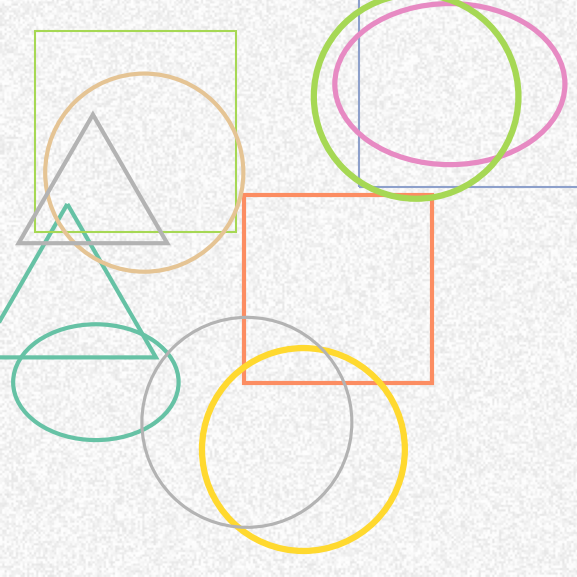[{"shape": "triangle", "thickness": 2, "radius": 0.89, "center": [0.117, 0.469]}, {"shape": "oval", "thickness": 2, "radius": 0.72, "center": [0.166, 0.337]}, {"shape": "square", "thickness": 2, "radius": 0.81, "center": [0.585, 0.498]}, {"shape": "square", "thickness": 1, "radius": 0.99, "center": [0.82, 0.874]}, {"shape": "oval", "thickness": 2.5, "radius": 1.0, "center": [0.779, 0.853]}, {"shape": "square", "thickness": 1, "radius": 0.87, "center": [0.235, 0.771]}, {"shape": "circle", "thickness": 3, "radius": 0.89, "center": [0.721, 0.832]}, {"shape": "circle", "thickness": 3, "radius": 0.88, "center": [0.525, 0.221]}, {"shape": "circle", "thickness": 2, "radius": 0.86, "center": [0.25, 0.7]}, {"shape": "triangle", "thickness": 2, "radius": 0.74, "center": [0.161, 0.652]}, {"shape": "circle", "thickness": 1.5, "radius": 0.91, "center": [0.427, 0.268]}]